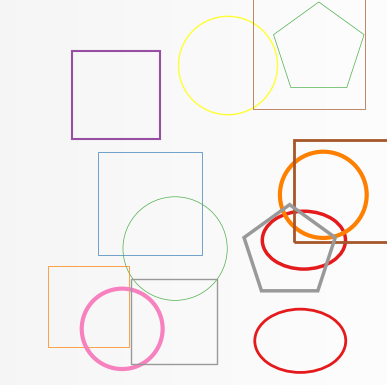[{"shape": "oval", "thickness": 2.5, "radius": 0.54, "center": [0.784, 0.376]}, {"shape": "oval", "thickness": 2, "radius": 0.59, "center": [0.775, 0.115]}, {"shape": "square", "thickness": 0.5, "radius": 0.67, "center": [0.387, 0.472]}, {"shape": "pentagon", "thickness": 0.5, "radius": 0.61, "center": [0.823, 0.872]}, {"shape": "circle", "thickness": 0.5, "radius": 0.67, "center": [0.452, 0.354]}, {"shape": "square", "thickness": 1.5, "radius": 0.57, "center": [0.299, 0.754]}, {"shape": "circle", "thickness": 3, "radius": 0.56, "center": [0.834, 0.494]}, {"shape": "square", "thickness": 0.5, "radius": 0.52, "center": [0.228, 0.203]}, {"shape": "circle", "thickness": 1, "radius": 0.64, "center": [0.588, 0.83]}, {"shape": "square", "thickness": 0.5, "radius": 0.72, "center": [0.797, 0.86]}, {"shape": "square", "thickness": 2, "radius": 0.66, "center": [0.893, 0.504]}, {"shape": "circle", "thickness": 3, "radius": 0.52, "center": [0.315, 0.146]}, {"shape": "square", "thickness": 1, "radius": 0.55, "center": [0.449, 0.164]}, {"shape": "pentagon", "thickness": 2.5, "radius": 0.62, "center": [0.747, 0.345]}]